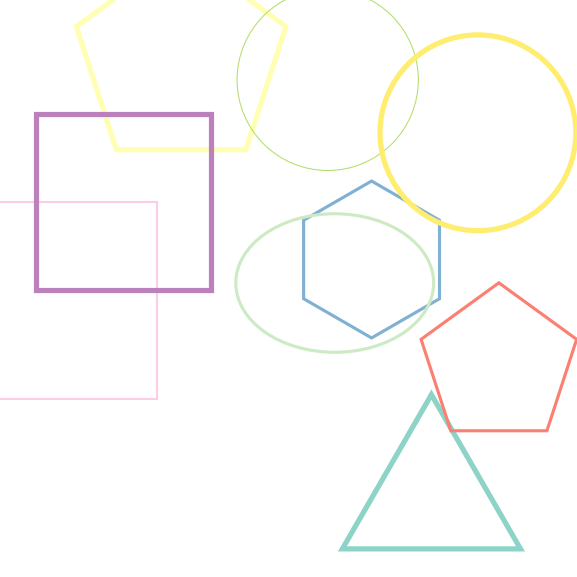[{"shape": "triangle", "thickness": 2.5, "radius": 0.89, "center": [0.747, 0.138]}, {"shape": "pentagon", "thickness": 2.5, "radius": 0.95, "center": [0.314, 0.894]}, {"shape": "pentagon", "thickness": 1.5, "radius": 0.71, "center": [0.864, 0.368]}, {"shape": "hexagon", "thickness": 1.5, "radius": 0.68, "center": [0.643, 0.55]}, {"shape": "circle", "thickness": 0.5, "radius": 0.78, "center": [0.567, 0.861]}, {"shape": "square", "thickness": 1, "radius": 0.85, "center": [0.101, 0.479]}, {"shape": "square", "thickness": 2.5, "radius": 0.76, "center": [0.214, 0.65]}, {"shape": "oval", "thickness": 1.5, "radius": 0.86, "center": [0.58, 0.509]}, {"shape": "circle", "thickness": 2.5, "radius": 0.85, "center": [0.828, 0.769]}]